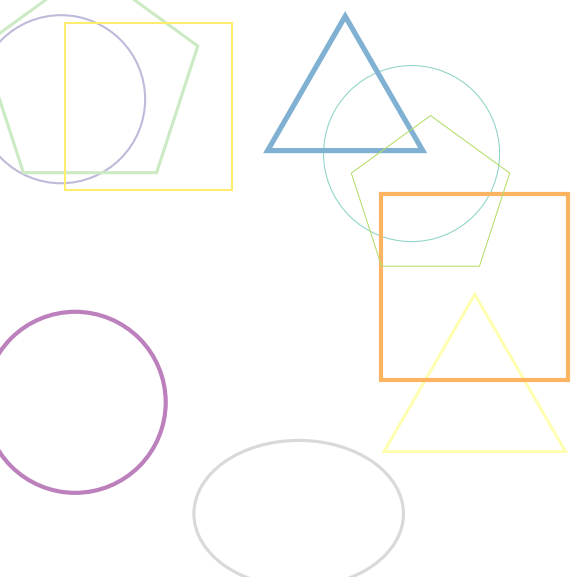[{"shape": "circle", "thickness": 0.5, "radius": 0.76, "center": [0.713, 0.733]}, {"shape": "triangle", "thickness": 1.5, "radius": 0.91, "center": [0.822, 0.308]}, {"shape": "circle", "thickness": 1, "radius": 0.73, "center": [0.106, 0.827]}, {"shape": "triangle", "thickness": 2.5, "radius": 0.78, "center": [0.598, 0.816]}, {"shape": "square", "thickness": 2, "radius": 0.81, "center": [0.821, 0.502]}, {"shape": "pentagon", "thickness": 0.5, "radius": 0.72, "center": [0.746, 0.655]}, {"shape": "oval", "thickness": 1.5, "radius": 0.91, "center": [0.517, 0.11]}, {"shape": "circle", "thickness": 2, "radius": 0.78, "center": [0.13, 0.302]}, {"shape": "pentagon", "thickness": 1.5, "radius": 0.98, "center": [0.156, 0.859]}, {"shape": "square", "thickness": 1, "radius": 0.72, "center": [0.257, 0.814]}]